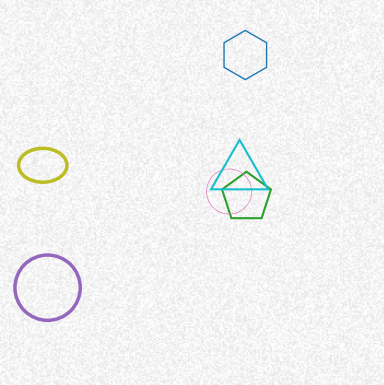[{"shape": "hexagon", "thickness": 1, "radius": 0.32, "center": [0.637, 0.857]}, {"shape": "pentagon", "thickness": 1.5, "radius": 0.33, "center": [0.64, 0.487]}, {"shape": "circle", "thickness": 2.5, "radius": 0.42, "center": [0.124, 0.253]}, {"shape": "circle", "thickness": 0.5, "radius": 0.29, "center": [0.595, 0.503]}, {"shape": "oval", "thickness": 2.5, "radius": 0.31, "center": [0.111, 0.571]}, {"shape": "triangle", "thickness": 1.5, "radius": 0.43, "center": [0.622, 0.551]}]